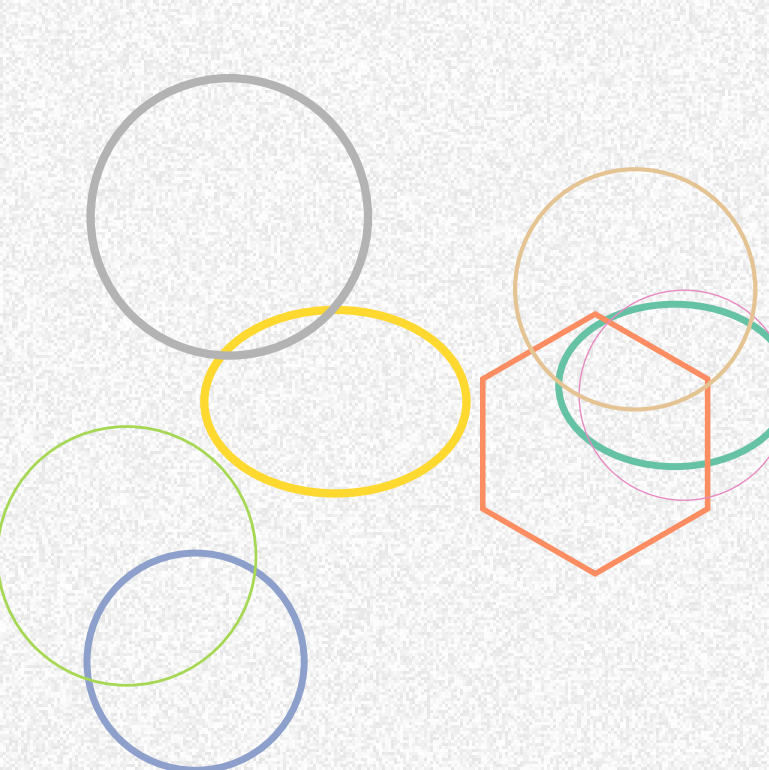[{"shape": "oval", "thickness": 2.5, "radius": 0.75, "center": [0.876, 0.499]}, {"shape": "hexagon", "thickness": 2, "radius": 0.84, "center": [0.773, 0.423]}, {"shape": "circle", "thickness": 2.5, "radius": 0.71, "center": [0.254, 0.141]}, {"shape": "circle", "thickness": 0.5, "radius": 0.68, "center": [0.889, 0.487]}, {"shape": "circle", "thickness": 1, "radius": 0.84, "center": [0.164, 0.278]}, {"shape": "oval", "thickness": 3, "radius": 0.85, "center": [0.436, 0.478]}, {"shape": "circle", "thickness": 1.5, "radius": 0.78, "center": [0.825, 0.624]}, {"shape": "circle", "thickness": 3, "radius": 0.9, "center": [0.298, 0.718]}]